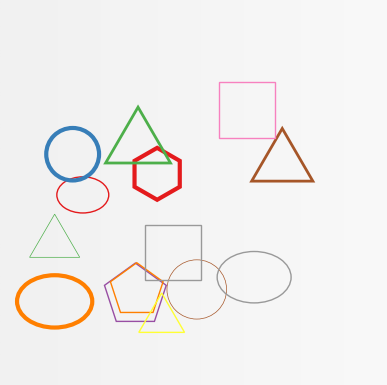[{"shape": "hexagon", "thickness": 3, "radius": 0.34, "center": [0.406, 0.549]}, {"shape": "oval", "thickness": 1, "radius": 0.34, "center": [0.214, 0.494]}, {"shape": "circle", "thickness": 3, "radius": 0.34, "center": [0.188, 0.599]}, {"shape": "triangle", "thickness": 2, "radius": 0.48, "center": [0.356, 0.625]}, {"shape": "triangle", "thickness": 0.5, "radius": 0.37, "center": [0.141, 0.369]}, {"shape": "pentagon", "thickness": 1, "radius": 0.42, "center": [0.349, 0.233]}, {"shape": "oval", "thickness": 3, "radius": 0.49, "center": [0.141, 0.217]}, {"shape": "pentagon", "thickness": 1, "radius": 0.36, "center": [0.353, 0.246]}, {"shape": "triangle", "thickness": 1, "radius": 0.34, "center": [0.417, 0.171]}, {"shape": "triangle", "thickness": 2, "radius": 0.46, "center": [0.728, 0.575]}, {"shape": "circle", "thickness": 0.5, "radius": 0.38, "center": [0.508, 0.248]}, {"shape": "square", "thickness": 1, "radius": 0.36, "center": [0.638, 0.714]}, {"shape": "oval", "thickness": 1, "radius": 0.48, "center": [0.656, 0.28]}, {"shape": "square", "thickness": 1, "radius": 0.36, "center": [0.446, 0.344]}]